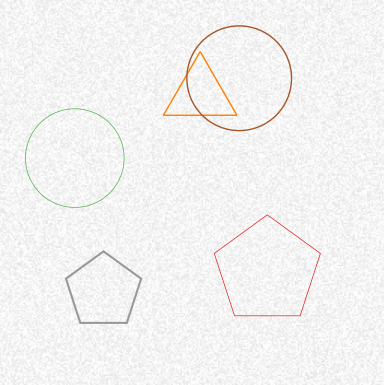[{"shape": "pentagon", "thickness": 0.5, "radius": 0.72, "center": [0.694, 0.297]}, {"shape": "circle", "thickness": 0.5, "radius": 0.64, "center": [0.194, 0.589]}, {"shape": "triangle", "thickness": 1, "radius": 0.55, "center": [0.52, 0.756]}, {"shape": "circle", "thickness": 1, "radius": 0.68, "center": [0.621, 0.797]}, {"shape": "pentagon", "thickness": 1.5, "radius": 0.51, "center": [0.269, 0.244]}]